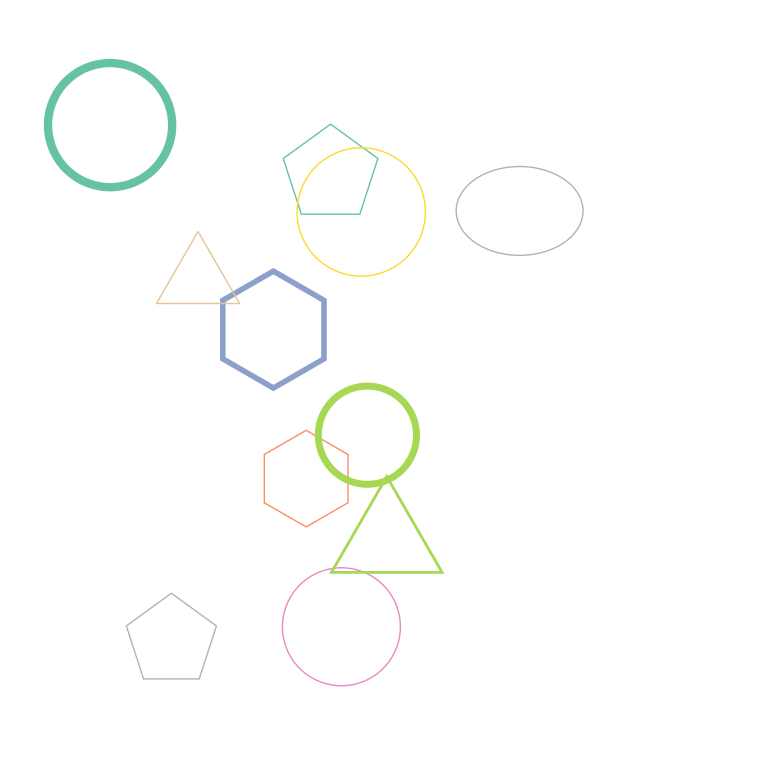[{"shape": "circle", "thickness": 3, "radius": 0.4, "center": [0.143, 0.838]}, {"shape": "pentagon", "thickness": 0.5, "radius": 0.32, "center": [0.429, 0.774]}, {"shape": "hexagon", "thickness": 0.5, "radius": 0.31, "center": [0.398, 0.378]}, {"shape": "hexagon", "thickness": 2, "radius": 0.38, "center": [0.355, 0.572]}, {"shape": "circle", "thickness": 0.5, "radius": 0.38, "center": [0.443, 0.186]}, {"shape": "triangle", "thickness": 1, "radius": 0.41, "center": [0.502, 0.298]}, {"shape": "circle", "thickness": 2.5, "radius": 0.32, "center": [0.477, 0.435]}, {"shape": "circle", "thickness": 0.5, "radius": 0.42, "center": [0.469, 0.725]}, {"shape": "triangle", "thickness": 0.5, "radius": 0.31, "center": [0.257, 0.637]}, {"shape": "oval", "thickness": 0.5, "radius": 0.41, "center": [0.675, 0.726]}, {"shape": "pentagon", "thickness": 0.5, "radius": 0.31, "center": [0.223, 0.168]}]